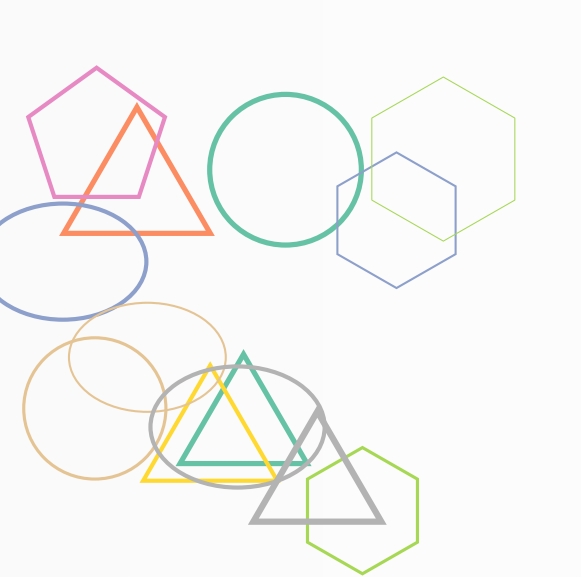[{"shape": "triangle", "thickness": 2.5, "radius": 0.63, "center": [0.419, 0.26]}, {"shape": "circle", "thickness": 2.5, "radius": 0.65, "center": [0.491, 0.705]}, {"shape": "triangle", "thickness": 2.5, "radius": 0.73, "center": [0.236, 0.668]}, {"shape": "oval", "thickness": 2, "radius": 0.72, "center": [0.108, 0.546]}, {"shape": "hexagon", "thickness": 1, "radius": 0.59, "center": [0.682, 0.618]}, {"shape": "pentagon", "thickness": 2, "radius": 0.62, "center": [0.166, 0.758]}, {"shape": "hexagon", "thickness": 1.5, "radius": 0.55, "center": [0.624, 0.115]}, {"shape": "hexagon", "thickness": 0.5, "radius": 0.71, "center": [0.763, 0.724]}, {"shape": "triangle", "thickness": 2, "radius": 0.67, "center": [0.362, 0.233]}, {"shape": "circle", "thickness": 1.5, "radius": 0.61, "center": [0.163, 0.292]}, {"shape": "oval", "thickness": 1, "radius": 0.67, "center": [0.254, 0.38]}, {"shape": "triangle", "thickness": 3, "radius": 0.64, "center": [0.546, 0.159]}, {"shape": "oval", "thickness": 2, "radius": 0.75, "center": [0.409, 0.26]}]